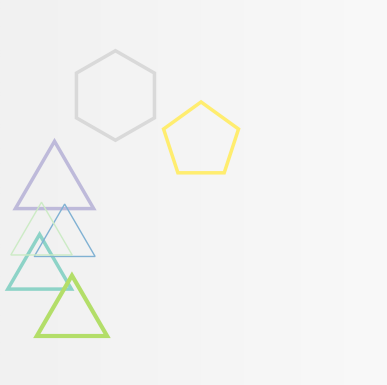[{"shape": "triangle", "thickness": 2.5, "radius": 0.47, "center": [0.102, 0.297]}, {"shape": "triangle", "thickness": 2.5, "radius": 0.58, "center": [0.141, 0.516]}, {"shape": "triangle", "thickness": 1, "radius": 0.45, "center": [0.167, 0.379]}, {"shape": "triangle", "thickness": 3, "radius": 0.52, "center": [0.186, 0.18]}, {"shape": "hexagon", "thickness": 2.5, "radius": 0.58, "center": [0.298, 0.752]}, {"shape": "triangle", "thickness": 1, "radius": 0.46, "center": [0.107, 0.383]}, {"shape": "pentagon", "thickness": 2.5, "radius": 0.51, "center": [0.519, 0.633]}]